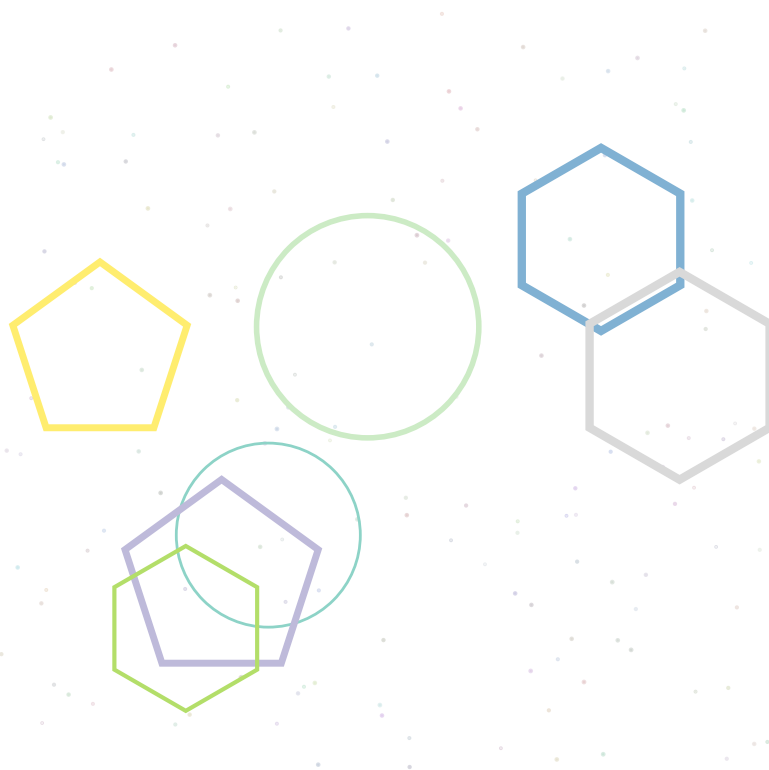[{"shape": "circle", "thickness": 1, "radius": 0.6, "center": [0.348, 0.305]}, {"shape": "pentagon", "thickness": 2.5, "radius": 0.66, "center": [0.288, 0.245]}, {"shape": "hexagon", "thickness": 3, "radius": 0.59, "center": [0.781, 0.689]}, {"shape": "hexagon", "thickness": 1.5, "radius": 0.54, "center": [0.241, 0.184]}, {"shape": "hexagon", "thickness": 3, "radius": 0.67, "center": [0.883, 0.512]}, {"shape": "circle", "thickness": 2, "radius": 0.72, "center": [0.478, 0.576]}, {"shape": "pentagon", "thickness": 2.5, "radius": 0.6, "center": [0.13, 0.541]}]